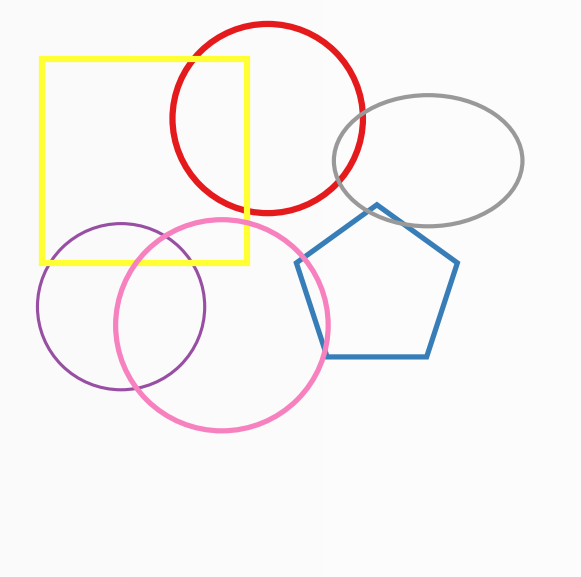[{"shape": "circle", "thickness": 3, "radius": 0.82, "center": [0.461, 0.794]}, {"shape": "pentagon", "thickness": 2.5, "radius": 0.73, "center": [0.648, 0.499]}, {"shape": "circle", "thickness": 1.5, "radius": 0.72, "center": [0.208, 0.468]}, {"shape": "square", "thickness": 3, "radius": 0.88, "center": [0.249, 0.72]}, {"shape": "circle", "thickness": 2.5, "radius": 0.91, "center": [0.382, 0.436]}, {"shape": "oval", "thickness": 2, "radius": 0.81, "center": [0.737, 0.721]}]